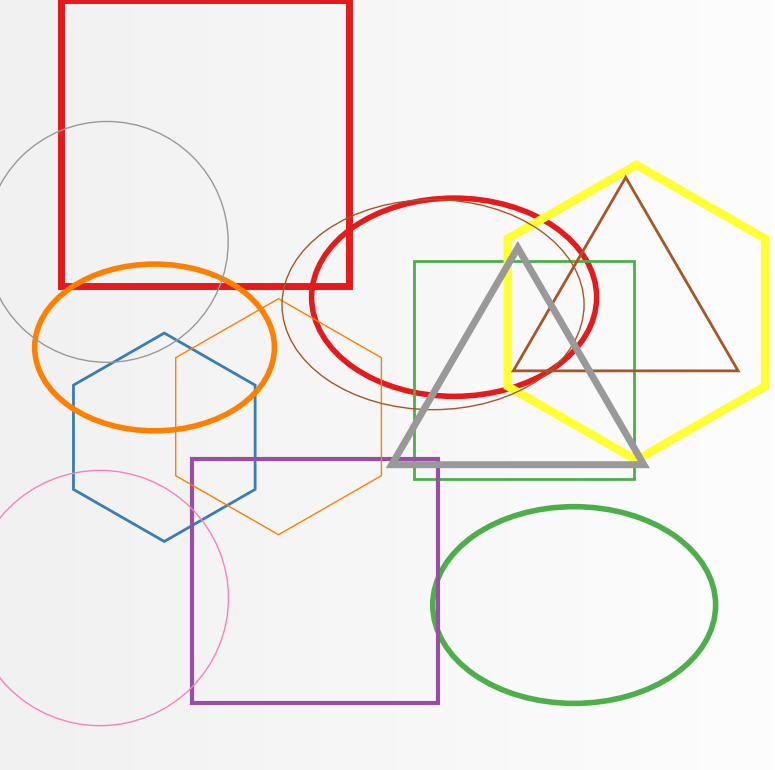[{"shape": "oval", "thickness": 2, "radius": 0.92, "center": [0.586, 0.614]}, {"shape": "square", "thickness": 2.5, "radius": 0.93, "center": [0.264, 0.814]}, {"shape": "hexagon", "thickness": 1, "radius": 0.68, "center": [0.212, 0.432]}, {"shape": "square", "thickness": 1, "radius": 0.71, "center": [0.677, 0.519]}, {"shape": "oval", "thickness": 2, "radius": 0.91, "center": [0.741, 0.214]}, {"shape": "square", "thickness": 1.5, "radius": 0.79, "center": [0.406, 0.245]}, {"shape": "hexagon", "thickness": 0.5, "radius": 0.77, "center": [0.359, 0.459]}, {"shape": "oval", "thickness": 2, "radius": 0.77, "center": [0.199, 0.549]}, {"shape": "hexagon", "thickness": 3, "radius": 0.96, "center": [0.821, 0.594]}, {"shape": "triangle", "thickness": 1, "radius": 0.84, "center": [0.807, 0.602]}, {"shape": "oval", "thickness": 0.5, "radius": 0.97, "center": [0.559, 0.604]}, {"shape": "circle", "thickness": 0.5, "radius": 0.83, "center": [0.129, 0.223]}, {"shape": "circle", "thickness": 0.5, "radius": 0.78, "center": [0.138, 0.686]}, {"shape": "triangle", "thickness": 2.5, "radius": 0.94, "center": [0.668, 0.49]}]